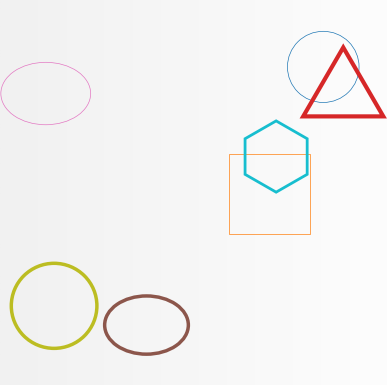[{"shape": "circle", "thickness": 0.5, "radius": 0.46, "center": [0.834, 0.826]}, {"shape": "square", "thickness": 0.5, "radius": 0.52, "center": [0.695, 0.496]}, {"shape": "triangle", "thickness": 3, "radius": 0.6, "center": [0.886, 0.757]}, {"shape": "oval", "thickness": 2.5, "radius": 0.54, "center": [0.378, 0.156]}, {"shape": "oval", "thickness": 0.5, "radius": 0.58, "center": [0.118, 0.757]}, {"shape": "circle", "thickness": 2.5, "radius": 0.55, "center": [0.14, 0.206]}, {"shape": "hexagon", "thickness": 2, "radius": 0.46, "center": [0.713, 0.593]}]